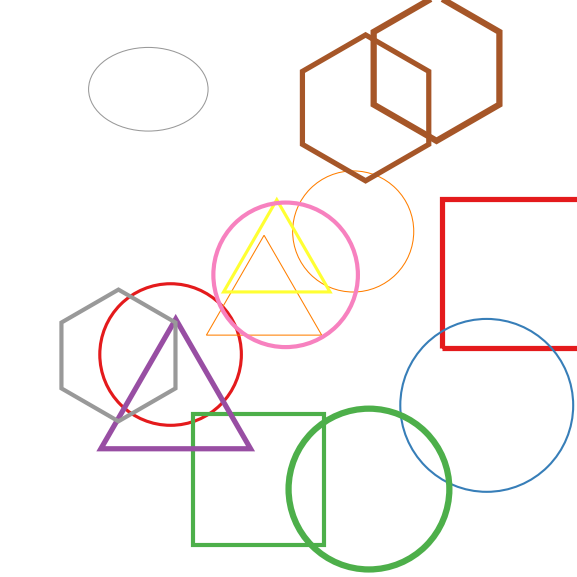[{"shape": "circle", "thickness": 1.5, "radius": 0.61, "center": [0.295, 0.385]}, {"shape": "square", "thickness": 2.5, "radius": 0.65, "center": [0.894, 0.526]}, {"shape": "circle", "thickness": 1, "radius": 0.75, "center": [0.843, 0.297]}, {"shape": "circle", "thickness": 3, "radius": 0.7, "center": [0.639, 0.152]}, {"shape": "square", "thickness": 2, "radius": 0.57, "center": [0.448, 0.169]}, {"shape": "triangle", "thickness": 2.5, "radius": 0.75, "center": [0.304, 0.297]}, {"shape": "circle", "thickness": 0.5, "radius": 0.52, "center": [0.612, 0.598]}, {"shape": "triangle", "thickness": 0.5, "radius": 0.58, "center": [0.457, 0.476]}, {"shape": "triangle", "thickness": 1.5, "radius": 0.53, "center": [0.479, 0.547]}, {"shape": "hexagon", "thickness": 3, "radius": 0.63, "center": [0.756, 0.881]}, {"shape": "hexagon", "thickness": 2.5, "radius": 0.63, "center": [0.633, 0.812]}, {"shape": "circle", "thickness": 2, "radius": 0.63, "center": [0.495, 0.523]}, {"shape": "hexagon", "thickness": 2, "radius": 0.57, "center": [0.205, 0.384]}, {"shape": "oval", "thickness": 0.5, "radius": 0.52, "center": [0.257, 0.845]}]